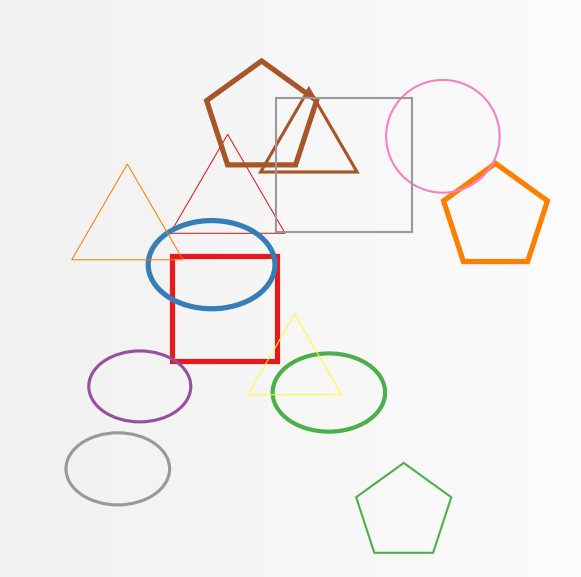[{"shape": "square", "thickness": 2.5, "radius": 0.45, "center": [0.386, 0.465]}, {"shape": "triangle", "thickness": 0.5, "radius": 0.57, "center": [0.392, 0.652]}, {"shape": "oval", "thickness": 2.5, "radius": 0.55, "center": [0.364, 0.541]}, {"shape": "oval", "thickness": 2, "radius": 0.48, "center": [0.566, 0.319]}, {"shape": "pentagon", "thickness": 1, "radius": 0.43, "center": [0.695, 0.112]}, {"shape": "oval", "thickness": 1.5, "radius": 0.44, "center": [0.24, 0.33]}, {"shape": "triangle", "thickness": 0.5, "radius": 0.55, "center": [0.219, 0.605]}, {"shape": "pentagon", "thickness": 2.5, "radius": 0.47, "center": [0.852, 0.622]}, {"shape": "triangle", "thickness": 0.5, "radius": 0.47, "center": [0.507, 0.362]}, {"shape": "triangle", "thickness": 1.5, "radius": 0.48, "center": [0.531, 0.749]}, {"shape": "pentagon", "thickness": 2.5, "radius": 0.5, "center": [0.45, 0.794]}, {"shape": "circle", "thickness": 1, "radius": 0.49, "center": [0.762, 0.763]}, {"shape": "square", "thickness": 1, "radius": 0.58, "center": [0.592, 0.713]}, {"shape": "oval", "thickness": 1.5, "radius": 0.45, "center": [0.203, 0.187]}]